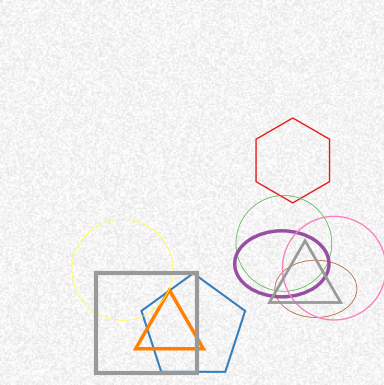[{"shape": "hexagon", "thickness": 1, "radius": 0.55, "center": [0.761, 0.583]}, {"shape": "pentagon", "thickness": 1.5, "radius": 0.71, "center": [0.502, 0.149]}, {"shape": "circle", "thickness": 0.5, "radius": 0.62, "center": [0.737, 0.368]}, {"shape": "oval", "thickness": 2.5, "radius": 0.61, "center": [0.732, 0.315]}, {"shape": "triangle", "thickness": 2.5, "radius": 0.51, "center": [0.44, 0.145]}, {"shape": "circle", "thickness": 0.5, "radius": 0.66, "center": [0.318, 0.299]}, {"shape": "oval", "thickness": 0.5, "radius": 0.53, "center": [0.821, 0.25]}, {"shape": "circle", "thickness": 1, "radius": 0.67, "center": [0.868, 0.303]}, {"shape": "square", "thickness": 3, "radius": 0.65, "center": [0.38, 0.161]}, {"shape": "triangle", "thickness": 2, "radius": 0.53, "center": [0.792, 0.268]}]